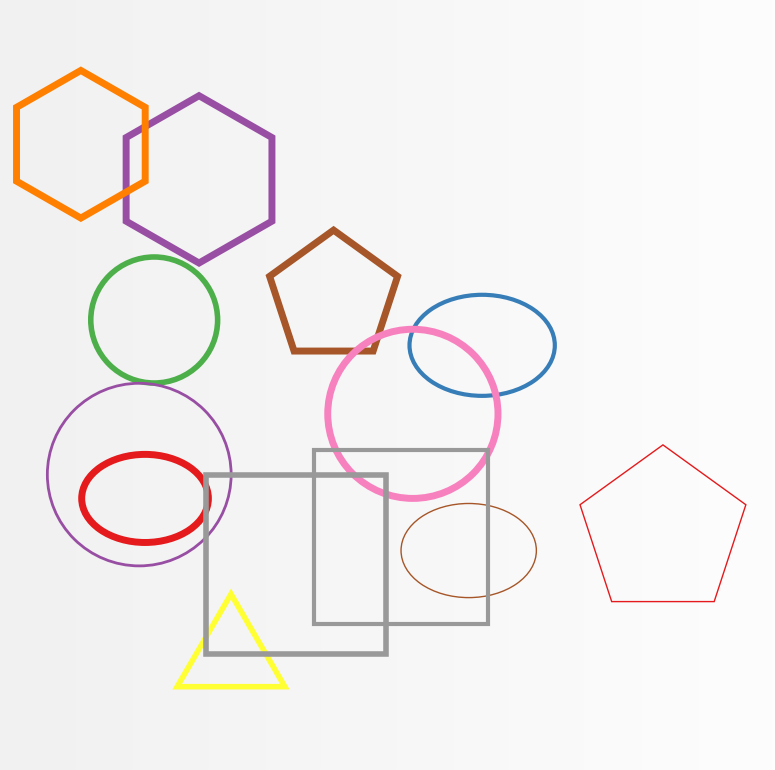[{"shape": "oval", "thickness": 2.5, "radius": 0.41, "center": [0.187, 0.353]}, {"shape": "pentagon", "thickness": 0.5, "radius": 0.56, "center": [0.855, 0.31]}, {"shape": "oval", "thickness": 1.5, "radius": 0.47, "center": [0.622, 0.552]}, {"shape": "circle", "thickness": 2, "radius": 0.41, "center": [0.199, 0.584]}, {"shape": "hexagon", "thickness": 2.5, "radius": 0.54, "center": [0.257, 0.767]}, {"shape": "circle", "thickness": 1, "radius": 0.59, "center": [0.18, 0.384]}, {"shape": "hexagon", "thickness": 2.5, "radius": 0.48, "center": [0.104, 0.813]}, {"shape": "triangle", "thickness": 2, "radius": 0.4, "center": [0.298, 0.148]}, {"shape": "oval", "thickness": 0.5, "radius": 0.44, "center": [0.605, 0.285]}, {"shape": "pentagon", "thickness": 2.5, "radius": 0.43, "center": [0.43, 0.614]}, {"shape": "circle", "thickness": 2.5, "radius": 0.55, "center": [0.533, 0.463]}, {"shape": "square", "thickness": 2, "radius": 0.58, "center": [0.382, 0.267]}, {"shape": "square", "thickness": 1.5, "radius": 0.56, "center": [0.518, 0.303]}]